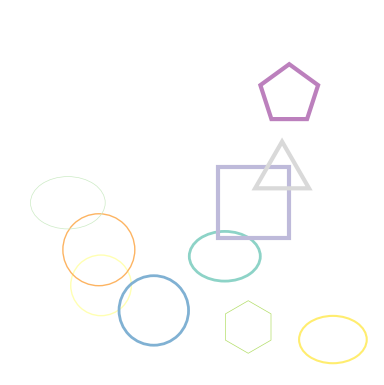[{"shape": "oval", "thickness": 2, "radius": 0.46, "center": [0.584, 0.334]}, {"shape": "circle", "thickness": 1, "radius": 0.39, "center": [0.262, 0.259]}, {"shape": "square", "thickness": 3, "radius": 0.46, "center": [0.659, 0.474]}, {"shape": "circle", "thickness": 2, "radius": 0.45, "center": [0.399, 0.194]}, {"shape": "circle", "thickness": 1, "radius": 0.47, "center": [0.257, 0.351]}, {"shape": "hexagon", "thickness": 0.5, "radius": 0.34, "center": [0.645, 0.151]}, {"shape": "triangle", "thickness": 3, "radius": 0.4, "center": [0.733, 0.551]}, {"shape": "pentagon", "thickness": 3, "radius": 0.39, "center": [0.751, 0.754]}, {"shape": "oval", "thickness": 0.5, "radius": 0.49, "center": [0.176, 0.473]}, {"shape": "oval", "thickness": 1.5, "radius": 0.44, "center": [0.865, 0.118]}]